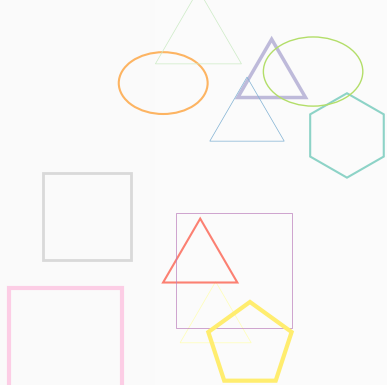[{"shape": "hexagon", "thickness": 1.5, "radius": 0.55, "center": [0.895, 0.648]}, {"shape": "triangle", "thickness": 0.5, "radius": 0.53, "center": [0.556, 0.163]}, {"shape": "triangle", "thickness": 2.5, "radius": 0.5, "center": [0.701, 0.797]}, {"shape": "triangle", "thickness": 1.5, "radius": 0.55, "center": [0.517, 0.322]}, {"shape": "triangle", "thickness": 0.5, "radius": 0.55, "center": [0.637, 0.689]}, {"shape": "oval", "thickness": 1.5, "radius": 0.57, "center": [0.421, 0.784]}, {"shape": "oval", "thickness": 1, "radius": 0.64, "center": [0.808, 0.814]}, {"shape": "square", "thickness": 3, "radius": 0.73, "center": [0.169, 0.106]}, {"shape": "square", "thickness": 2, "radius": 0.56, "center": [0.225, 0.438]}, {"shape": "square", "thickness": 0.5, "radius": 0.74, "center": [0.604, 0.297]}, {"shape": "triangle", "thickness": 0.5, "radius": 0.64, "center": [0.512, 0.898]}, {"shape": "pentagon", "thickness": 3, "radius": 0.57, "center": [0.645, 0.103]}]